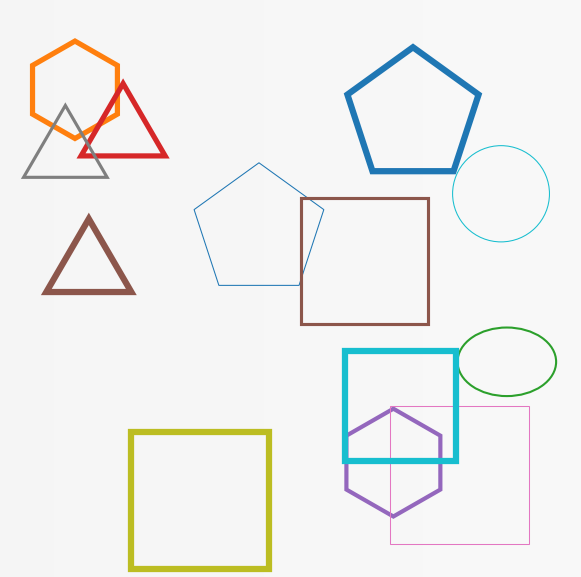[{"shape": "pentagon", "thickness": 0.5, "radius": 0.59, "center": [0.446, 0.6]}, {"shape": "pentagon", "thickness": 3, "radius": 0.59, "center": [0.711, 0.799]}, {"shape": "hexagon", "thickness": 2.5, "radius": 0.42, "center": [0.129, 0.844]}, {"shape": "oval", "thickness": 1, "radius": 0.42, "center": [0.872, 0.373]}, {"shape": "triangle", "thickness": 2.5, "radius": 0.42, "center": [0.212, 0.771]}, {"shape": "hexagon", "thickness": 2, "radius": 0.47, "center": [0.677, 0.198]}, {"shape": "triangle", "thickness": 3, "radius": 0.42, "center": [0.153, 0.536]}, {"shape": "square", "thickness": 1.5, "radius": 0.55, "center": [0.627, 0.547]}, {"shape": "square", "thickness": 0.5, "radius": 0.6, "center": [0.791, 0.177]}, {"shape": "triangle", "thickness": 1.5, "radius": 0.41, "center": [0.112, 0.734]}, {"shape": "square", "thickness": 3, "radius": 0.6, "center": [0.345, 0.132]}, {"shape": "circle", "thickness": 0.5, "radius": 0.42, "center": [0.862, 0.664]}, {"shape": "square", "thickness": 3, "radius": 0.47, "center": [0.689, 0.296]}]